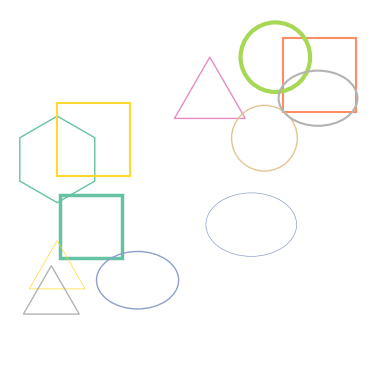[{"shape": "square", "thickness": 2.5, "radius": 0.41, "center": [0.236, 0.412]}, {"shape": "hexagon", "thickness": 1, "radius": 0.56, "center": [0.149, 0.586]}, {"shape": "square", "thickness": 1.5, "radius": 0.48, "center": [0.83, 0.806]}, {"shape": "oval", "thickness": 0.5, "radius": 0.59, "center": [0.653, 0.417]}, {"shape": "oval", "thickness": 1, "radius": 0.53, "center": [0.357, 0.272]}, {"shape": "triangle", "thickness": 1, "radius": 0.53, "center": [0.545, 0.746]}, {"shape": "circle", "thickness": 3, "radius": 0.45, "center": [0.715, 0.851]}, {"shape": "triangle", "thickness": 0.5, "radius": 0.42, "center": [0.149, 0.292]}, {"shape": "square", "thickness": 1.5, "radius": 0.47, "center": [0.243, 0.638]}, {"shape": "circle", "thickness": 1, "radius": 0.43, "center": [0.687, 0.641]}, {"shape": "oval", "thickness": 1.5, "radius": 0.51, "center": [0.826, 0.745]}, {"shape": "triangle", "thickness": 1, "radius": 0.42, "center": [0.133, 0.226]}]